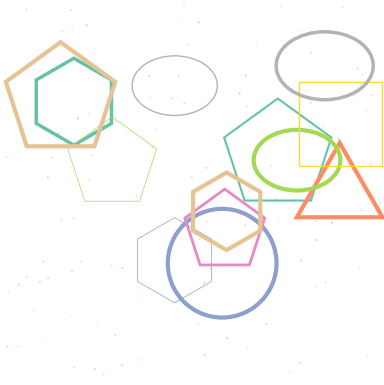[{"shape": "pentagon", "thickness": 1.5, "radius": 0.73, "center": [0.722, 0.598]}, {"shape": "hexagon", "thickness": 2.5, "radius": 0.56, "center": [0.192, 0.736]}, {"shape": "triangle", "thickness": 3, "radius": 0.64, "center": [0.882, 0.5]}, {"shape": "hexagon", "thickness": 0.5, "radius": 0.55, "center": [0.453, 0.324]}, {"shape": "circle", "thickness": 3, "radius": 0.71, "center": [0.577, 0.316]}, {"shape": "pentagon", "thickness": 2, "radius": 0.54, "center": [0.584, 0.4]}, {"shape": "oval", "thickness": 3, "radius": 0.56, "center": [0.771, 0.584]}, {"shape": "pentagon", "thickness": 0.5, "radius": 0.61, "center": [0.291, 0.575]}, {"shape": "square", "thickness": 1, "radius": 0.54, "center": [0.885, 0.678]}, {"shape": "pentagon", "thickness": 3, "radius": 0.75, "center": [0.157, 0.741]}, {"shape": "hexagon", "thickness": 3, "radius": 0.5, "center": [0.589, 0.451]}, {"shape": "oval", "thickness": 2.5, "radius": 0.63, "center": [0.843, 0.829]}, {"shape": "oval", "thickness": 1, "radius": 0.55, "center": [0.454, 0.778]}]